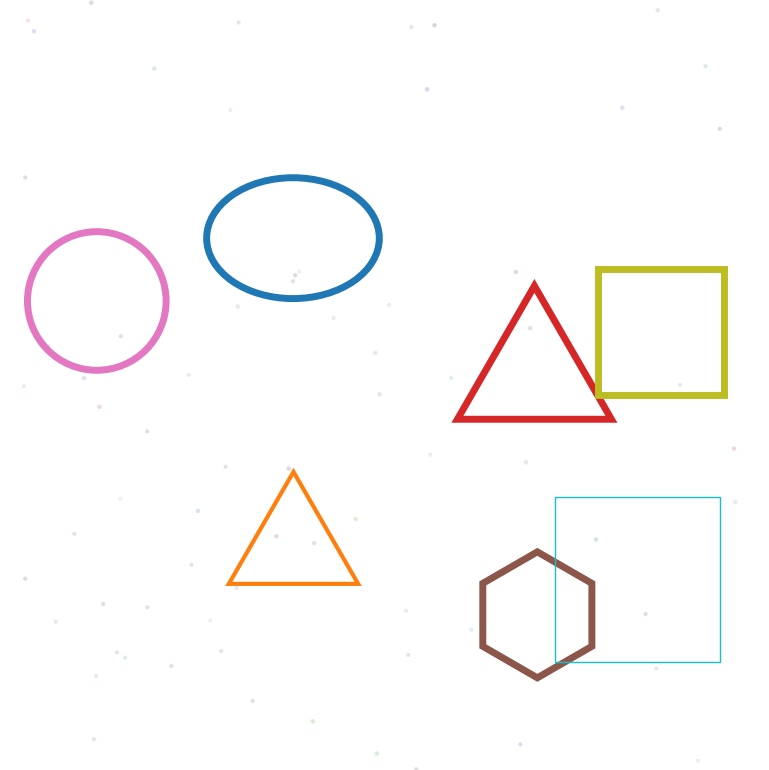[{"shape": "oval", "thickness": 2.5, "radius": 0.56, "center": [0.38, 0.691]}, {"shape": "triangle", "thickness": 1.5, "radius": 0.48, "center": [0.381, 0.29]}, {"shape": "triangle", "thickness": 2.5, "radius": 0.58, "center": [0.694, 0.513]}, {"shape": "hexagon", "thickness": 2.5, "radius": 0.41, "center": [0.698, 0.201]}, {"shape": "circle", "thickness": 2.5, "radius": 0.45, "center": [0.126, 0.609]}, {"shape": "square", "thickness": 2.5, "radius": 0.41, "center": [0.858, 0.569]}, {"shape": "square", "thickness": 0.5, "radius": 0.53, "center": [0.828, 0.248]}]